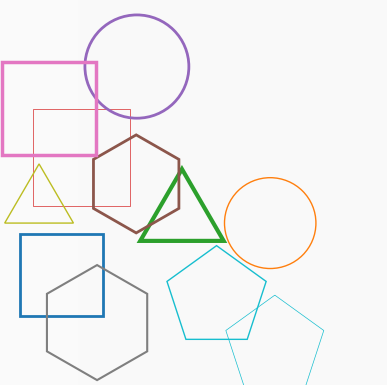[{"shape": "square", "thickness": 2, "radius": 0.53, "center": [0.16, 0.286]}, {"shape": "circle", "thickness": 1, "radius": 0.59, "center": [0.697, 0.421]}, {"shape": "triangle", "thickness": 3, "radius": 0.62, "center": [0.47, 0.436]}, {"shape": "square", "thickness": 0.5, "radius": 0.63, "center": [0.21, 0.59]}, {"shape": "circle", "thickness": 2, "radius": 0.67, "center": [0.353, 0.827]}, {"shape": "hexagon", "thickness": 2, "radius": 0.64, "center": [0.351, 0.522]}, {"shape": "square", "thickness": 2.5, "radius": 0.6, "center": [0.126, 0.717]}, {"shape": "hexagon", "thickness": 1.5, "radius": 0.75, "center": [0.251, 0.162]}, {"shape": "triangle", "thickness": 1, "radius": 0.51, "center": [0.101, 0.472]}, {"shape": "pentagon", "thickness": 0.5, "radius": 0.66, "center": [0.709, 0.101]}, {"shape": "pentagon", "thickness": 1, "radius": 0.67, "center": [0.559, 0.227]}]